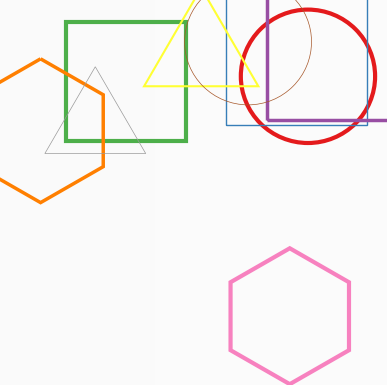[{"shape": "circle", "thickness": 3, "radius": 0.87, "center": [0.795, 0.802]}, {"shape": "square", "thickness": 1, "radius": 0.91, "center": [0.766, 0.856]}, {"shape": "square", "thickness": 3, "radius": 0.77, "center": [0.325, 0.789]}, {"shape": "square", "thickness": 2.5, "radius": 0.79, "center": [0.847, 0.846]}, {"shape": "hexagon", "thickness": 2.5, "radius": 0.93, "center": [0.105, 0.66]}, {"shape": "triangle", "thickness": 1.5, "radius": 0.85, "center": [0.519, 0.861]}, {"shape": "circle", "thickness": 0.5, "radius": 0.82, "center": [0.64, 0.891]}, {"shape": "hexagon", "thickness": 3, "radius": 0.88, "center": [0.748, 0.179]}, {"shape": "triangle", "thickness": 0.5, "radius": 0.75, "center": [0.246, 0.676]}]